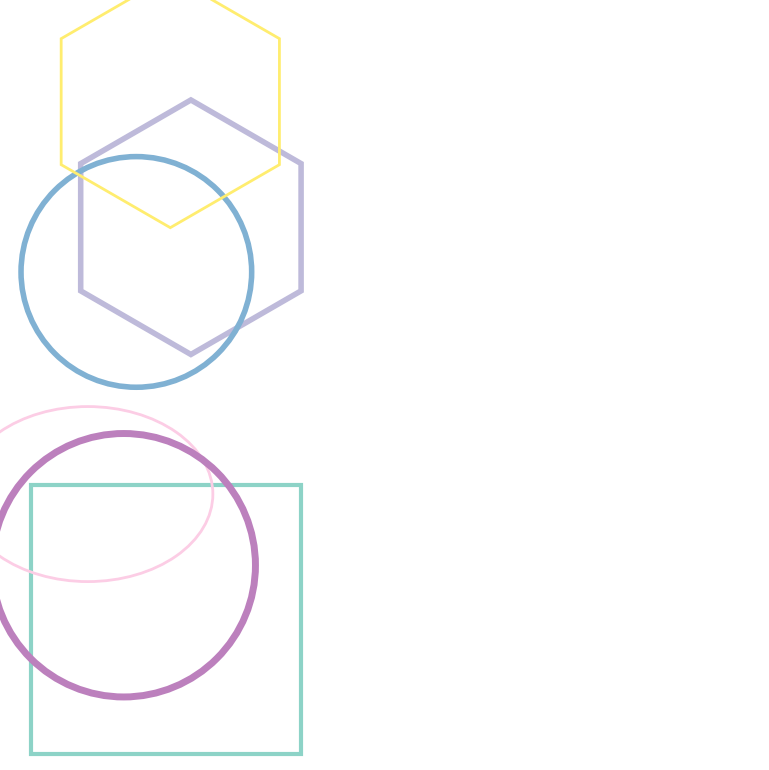[{"shape": "square", "thickness": 1.5, "radius": 0.87, "center": [0.216, 0.195]}, {"shape": "hexagon", "thickness": 2, "radius": 0.83, "center": [0.248, 0.705]}, {"shape": "circle", "thickness": 2, "radius": 0.75, "center": [0.177, 0.647]}, {"shape": "oval", "thickness": 1, "radius": 0.81, "center": [0.114, 0.358]}, {"shape": "circle", "thickness": 2.5, "radius": 0.86, "center": [0.161, 0.266]}, {"shape": "hexagon", "thickness": 1, "radius": 0.82, "center": [0.221, 0.868]}]